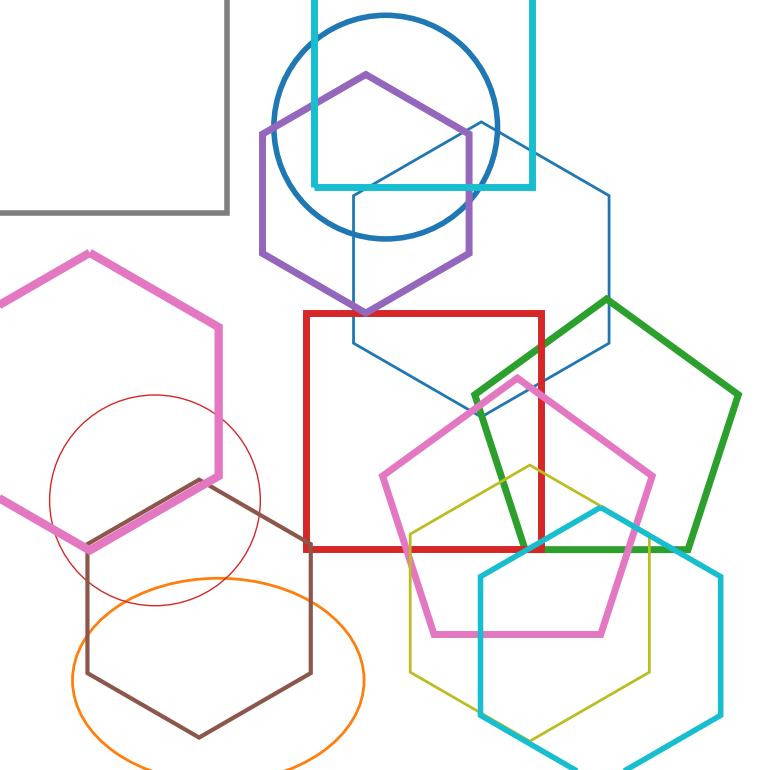[{"shape": "hexagon", "thickness": 1, "radius": 0.96, "center": [0.625, 0.65]}, {"shape": "circle", "thickness": 2, "radius": 0.73, "center": [0.501, 0.835]}, {"shape": "oval", "thickness": 1, "radius": 0.95, "center": [0.284, 0.116]}, {"shape": "pentagon", "thickness": 2.5, "radius": 0.9, "center": [0.788, 0.432]}, {"shape": "circle", "thickness": 0.5, "radius": 0.68, "center": [0.201, 0.35]}, {"shape": "square", "thickness": 2.5, "radius": 0.77, "center": [0.55, 0.44]}, {"shape": "hexagon", "thickness": 2.5, "radius": 0.77, "center": [0.475, 0.748]}, {"shape": "hexagon", "thickness": 1.5, "radius": 0.84, "center": [0.259, 0.21]}, {"shape": "pentagon", "thickness": 2.5, "radius": 0.92, "center": [0.672, 0.325]}, {"shape": "hexagon", "thickness": 3, "radius": 0.97, "center": [0.117, 0.478]}, {"shape": "square", "thickness": 2, "radius": 0.78, "center": [0.139, 0.879]}, {"shape": "hexagon", "thickness": 1, "radius": 0.9, "center": [0.688, 0.217]}, {"shape": "square", "thickness": 2.5, "radius": 0.71, "center": [0.55, 0.899]}, {"shape": "hexagon", "thickness": 2, "radius": 0.9, "center": [0.78, 0.161]}]